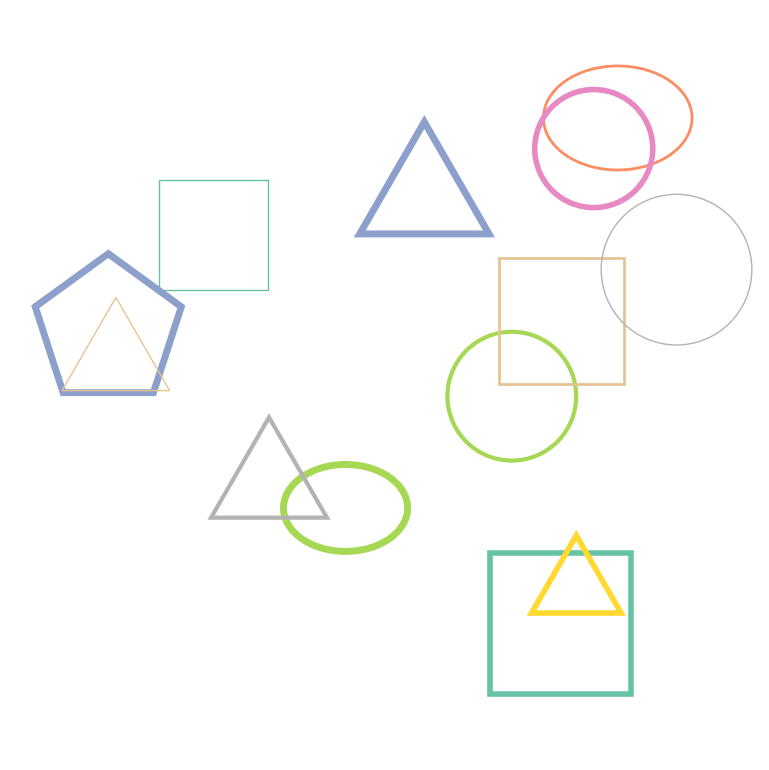[{"shape": "square", "thickness": 2, "radius": 0.46, "center": [0.728, 0.19]}, {"shape": "square", "thickness": 0.5, "radius": 0.36, "center": [0.277, 0.695]}, {"shape": "oval", "thickness": 1, "radius": 0.48, "center": [0.802, 0.847]}, {"shape": "pentagon", "thickness": 2.5, "radius": 0.5, "center": [0.141, 0.571]}, {"shape": "triangle", "thickness": 2.5, "radius": 0.48, "center": [0.551, 0.745]}, {"shape": "circle", "thickness": 2, "radius": 0.38, "center": [0.771, 0.807]}, {"shape": "circle", "thickness": 1.5, "radius": 0.42, "center": [0.665, 0.486]}, {"shape": "oval", "thickness": 2.5, "radius": 0.4, "center": [0.449, 0.34]}, {"shape": "triangle", "thickness": 2, "radius": 0.34, "center": [0.748, 0.237]}, {"shape": "triangle", "thickness": 0.5, "radius": 0.4, "center": [0.15, 0.533]}, {"shape": "square", "thickness": 1, "radius": 0.41, "center": [0.729, 0.583]}, {"shape": "circle", "thickness": 0.5, "radius": 0.49, "center": [0.879, 0.65]}, {"shape": "triangle", "thickness": 1.5, "radius": 0.43, "center": [0.349, 0.371]}]